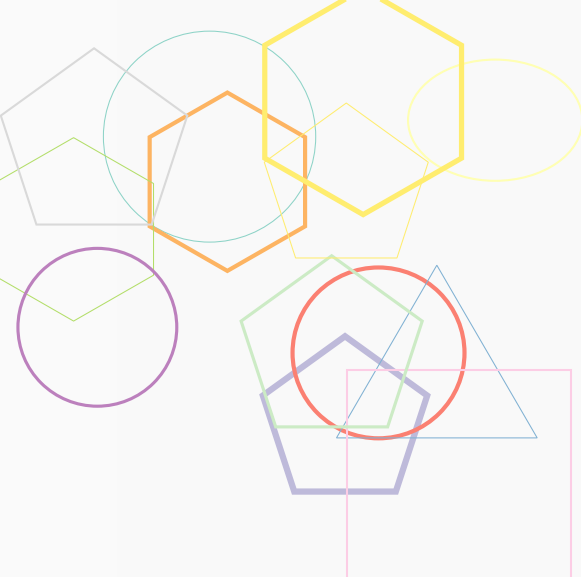[{"shape": "circle", "thickness": 0.5, "radius": 0.91, "center": [0.361, 0.763]}, {"shape": "oval", "thickness": 1, "radius": 0.75, "center": [0.852, 0.791]}, {"shape": "pentagon", "thickness": 3, "radius": 0.74, "center": [0.594, 0.268]}, {"shape": "circle", "thickness": 2, "radius": 0.74, "center": [0.651, 0.388]}, {"shape": "triangle", "thickness": 0.5, "radius": 1.0, "center": [0.752, 0.341]}, {"shape": "hexagon", "thickness": 2, "radius": 0.77, "center": [0.391, 0.684]}, {"shape": "hexagon", "thickness": 0.5, "radius": 0.79, "center": [0.127, 0.602]}, {"shape": "square", "thickness": 1, "radius": 0.97, "center": [0.79, 0.165]}, {"shape": "pentagon", "thickness": 1, "radius": 0.84, "center": [0.162, 0.747]}, {"shape": "circle", "thickness": 1.5, "radius": 0.68, "center": [0.168, 0.432]}, {"shape": "pentagon", "thickness": 1.5, "radius": 0.82, "center": [0.571, 0.392]}, {"shape": "hexagon", "thickness": 2.5, "radius": 0.98, "center": [0.625, 0.823]}, {"shape": "pentagon", "thickness": 0.5, "radius": 0.74, "center": [0.596, 0.672]}]